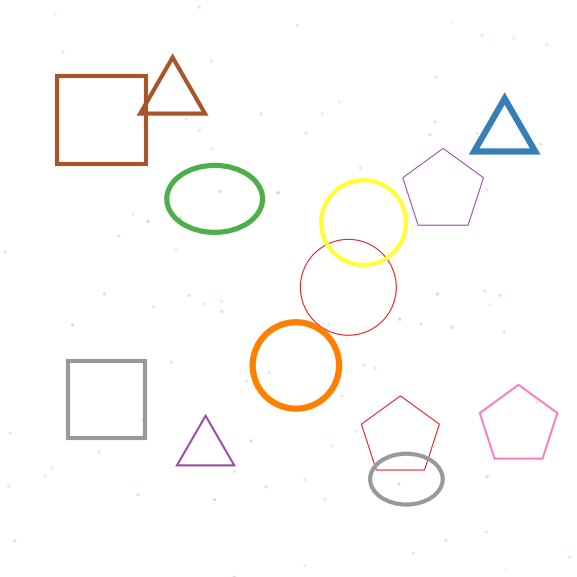[{"shape": "circle", "thickness": 0.5, "radius": 0.42, "center": [0.603, 0.502]}, {"shape": "pentagon", "thickness": 0.5, "radius": 0.36, "center": [0.693, 0.243]}, {"shape": "triangle", "thickness": 3, "radius": 0.31, "center": [0.874, 0.767]}, {"shape": "oval", "thickness": 2.5, "radius": 0.41, "center": [0.372, 0.655]}, {"shape": "pentagon", "thickness": 0.5, "radius": 0.37, "center": [0.767, 0.669]}, {"shape": "triangle", "thickness": 1, "radius": 0.29, "center": [0.356, 0.222]}, {"shape": "circle", "thickness": 3, "radius": 0.37, "center": [0.512, 0.366]}, {"shape": "circle", "thickness": 2, "radius": 0.37, "center": [0.63, 0.614]}, {"shape": "triangle", "thickness": 2, "radius": 0.32, "center": [0.299, 0.835]}, {"shape": "square", "thickness": 2, "radius": 0.38, "center": [0.176, 0.791]}, {"shape": "pentagon", "thickness": 1, "radius": 0.35, "center": [0.898, 0.262]}, {"shape": "oval", "thickness": 2, "radius": 0.31, "center": [0.704, 0.169]}, {"shape": "square", "thickness": 2, "radius": 0.33, "center": [0.185, 0.308]}]